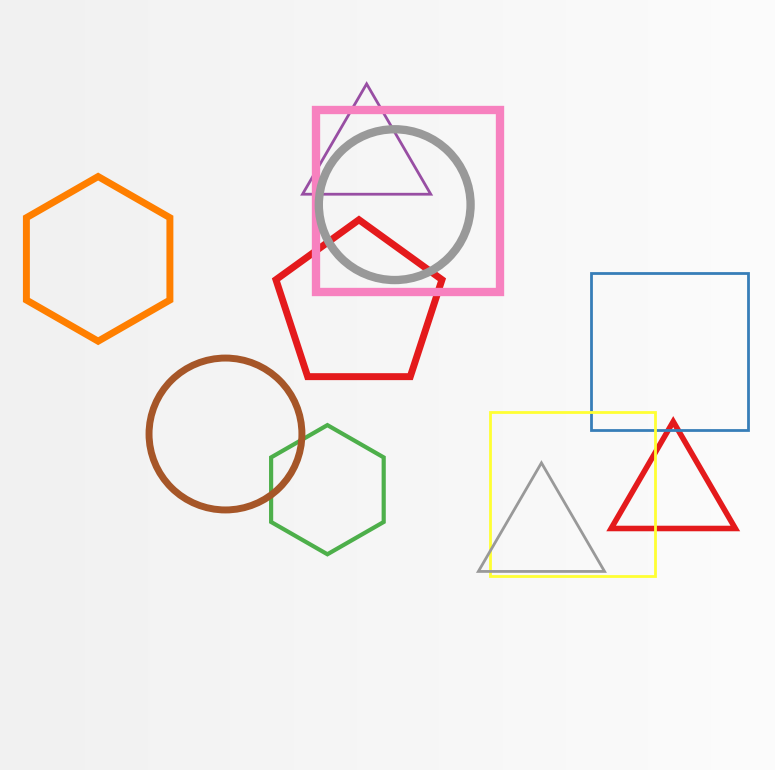[{"shape": "triangle", "thickness": 2, "radius": 0.46, "center": [0.869, 0.36]}, {"shape": "pentagon", "thickness": 2.5, "radius": 0.56, "center": [0.463, 0.602]}, {"shape": "square", "thickness": 1, "radius": 0.51, "center": [0.864, 0.544]}, {"shape": "hexagon", "thickness": 1.5, "radius": 0.42, "center": [0.422, 0.364]}, {"shape": "triangle", "thickness": 1, "radius": 0.48, "center": [0.473, 0.796]}, {"shape": "hexagon", "thickness": 2.5, "radius": 0.53, "center": [0.127, 0.664]}, {"shape": "square", "thickness": 1, "radius": 0.53, "center": [0.739, 0.358]}, {"shape": "circle", "thickness": 2.5, "radius": 0.49, "center": [0.291, 0.436]}, {"shape": "square", "thickness": 3, "radius": 0.59, "center": [0.526, 0.739]}, {"shape": "triangle", "thickness": 1, "radius": 0.47, "center": [0.699, 0.305]}, {"shape": "circle", "thickness": 3, "radius": 0.49, "center": [0.509, 0.734]}]